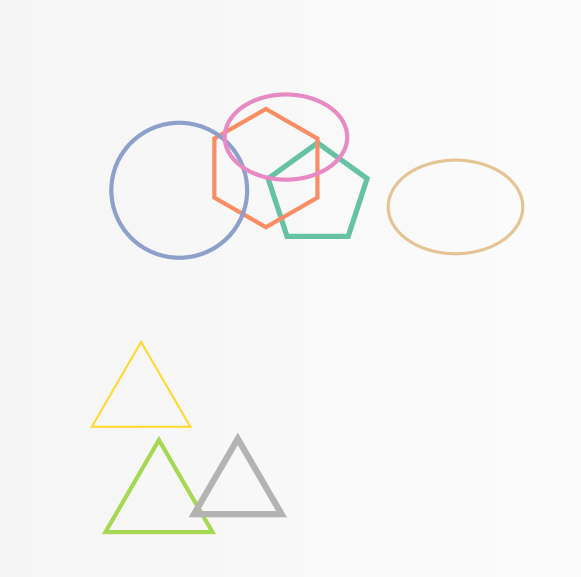[{"shape": "pentagon", "thickness": 2.5, "radius": 0.45, "center": [0.546, 0.662]}, {"shape": "hexagon", "thickness": 2, "radius": 0.51, "center": [0.457, 0.708]}, {"shape": "circle", "thickness": 2, "radius": 0.58, "center": [0.308, 0.67]}, {"shape": "oval", "thickness": 2, "radius": 0.53, "center": [0.492, 0.762]}, {"shape": "triangle", "thickness": 2, "radius": 0.53, "center": [0.273, 0.131]}, {"shape": "triangle", "thickness": 1, "radius": 0.49, "center": [0.243, 0.309]}, {"shape": "oval", "thickness": 1.5, "radius": 0.58, "center": [0.784, 0.641]}, {"shape": "triangle", "thickness": 3, "radius": 0.43, "center": [0.409, 0.152]}]